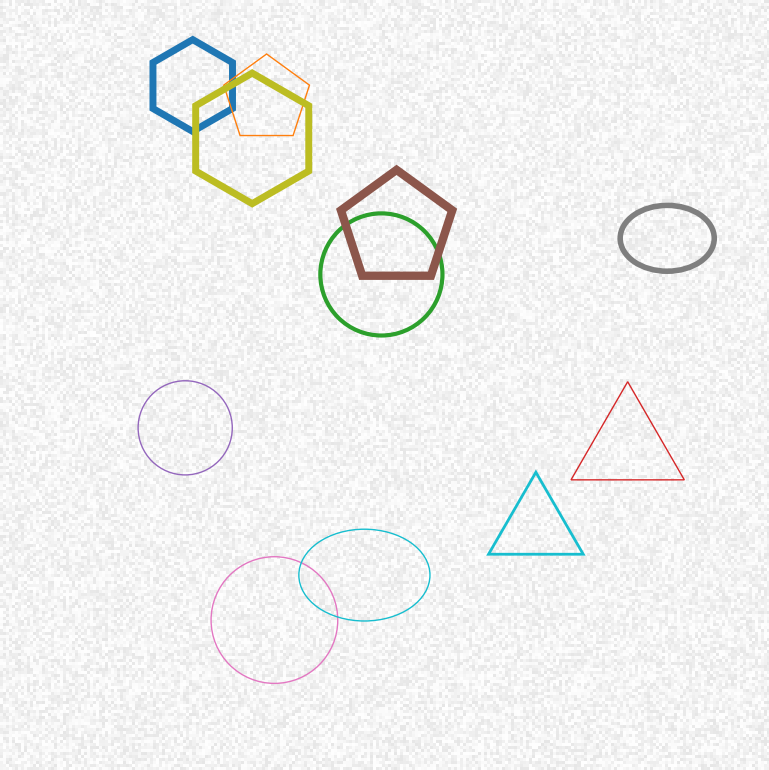[{"shape": "hexagon", "thickness": 2.5, "radius": 0.3, "center": [0.25, 0.889]}, {"shape": "pentagon", "thickness": 0.5, "radius": 0.29, "center": [0.346, 0.871]}, {"shape": "circle", "thickness": 1.5, "radius": 0.4, "center": [0.495, 0.644]}, {"shape": "triangle", "thickness": 0.5, "radius": 0.42, "center": [0.815, 0.419]}, {"shape": "circle", "thickness": 0.5, "radius": 0.31, "center": [0.241, 0.444]}, {"shape": "pentagon", "thickness": 3, "radius": 0.38, "center": [0.515, 0.703]}, {"shape": "circle", "thickness": 0.5, "radius": 0.41, "center": [0.356, 0.195]}, {"shape": "oval", "thickness": 2, "radius": 0.31, "center": [0.867, 0.691]}, {"shape": "hexagon", "thickness": 2.5, "radius": 0.42, "center": [0.328, 0.82]}, {"shape": "oval", "thickness": 0.5, "radius": 0.43, "center": [0.473, 0.253]}, {"shape": "triangle", "thickness": 1, "radius": 0.35, "center": [0.696, 0.316]}]